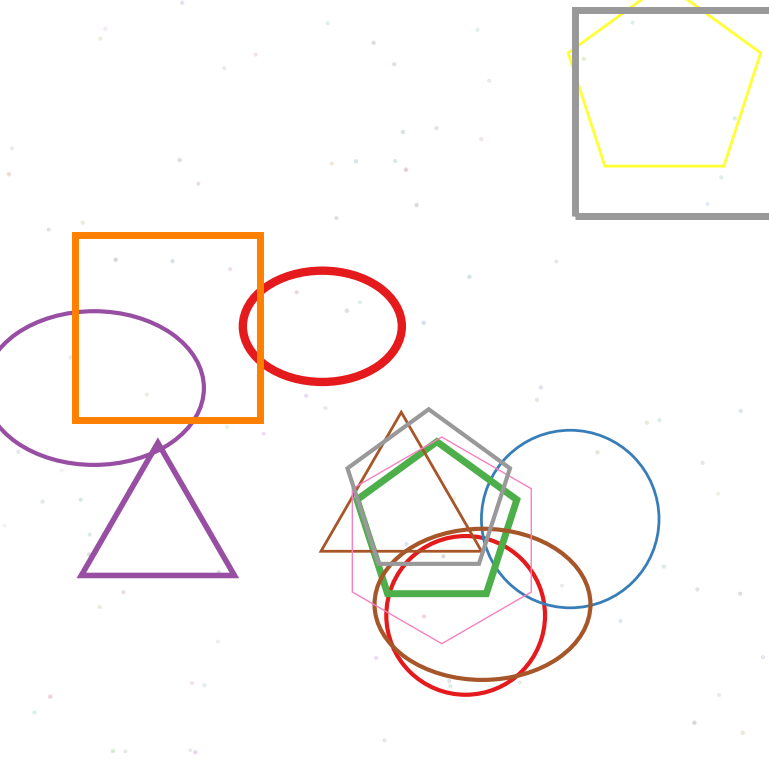[{"shape": "circle", "thickness": 1.5, "radius": 0.52, "center": [0.605, 0.201]}, {"shape": "oval", "thickness": 3, "radius": 0.52, "center": [0.419, 0.576]}, {"shape": "circle", "thickness": 1, "radius": 0.58, "center": [0.741, 0.326]}, {"shape": "pentagon", "thickness": 2.5, "radius": 0.55, "center": [0.567, 0.317]}, {"shape": "triangle", "thickness": 2, "radius": 0.57, "center": [0.205, 0.31]}, {"shape": "oval", "thickness": 1.5, "radius": 0.71, "center": [0.122, 0.496]}, {"shape": "square", "thickness": 2.5, "radius": 0.6, "center": [0.218, 0.575]}, {"shape": "pentagon", "thickness": 1, "radius": 0.66, "center": [0.863, 0.891]}, {"shape": "triangle", "thickness": 1, "radius": 0.6, "center": [0.521, 0.344]}, {"shape": "oval", "thickness": 1.5, "radius": 0.7, "center": [0.627, 0.215]}, {"shape": "hexagon", "thickness": 0.5, "radius": 0.67, "center": [0.574, 0.298]}, {"shape": "pentagon", "thickness": 1.5, "radius": 0.55, "center": [0.557, 0.357]}, {"shape": "square", "thickness": 2.5, "radius": 0.67, "center": [0.881, 0.853]}]